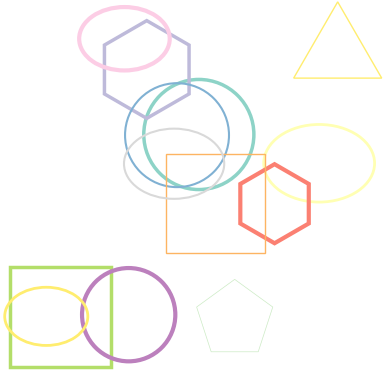[{"shape": "circle", "thickness": 2.5, "radius": 0.71, "center": [0.516, 0.651]}, {"shape": "oval", "thickness": 2, "radius": 0.72, "center": [0.829, 0.576]}, {"shape": "hexagon", "thickness": 2.5, "radius": 0.63, "center": [0.381, 0.819]}, {"shape": "hexagon", "thickness": 3, "radius": 0.51, "center": [0.713, 0.471]}, {"shape": "circle", "thickness": 1.5, "radius": 0.67, "center": [0.46, 0.649]}, {"shape": "square", "thickness": 1, "radius": 0.64, "center": [0.56, 0.472]}, {"shape": "square", "thickness": 2.5, "radius": 0.66, "center": [0.157, 0.177]}, {"shape": "oval", "thickness": 3, "radius": 0.59, "center": [0.323, 0.899]}, {"shape": "oval", "thickness": 1.5, "radius": 0.65, "center": [0.452, 0.575]}, {"shape": "circle", "thickness": 3, "radius": 0.61, "center": [0.334, 0.183]}, {"shape": "pentagon", "thickness": 0.5, "radius": 0.52, "center": [0.61, 0.17]}, {"shape": "oval", "thickness": 2, "radius": 0.54, "center": [0.12, 0.178]}, {"shape": "triangle", "thickness": 1, "radius": 0.66, "center": [0.877, 0.863]}]